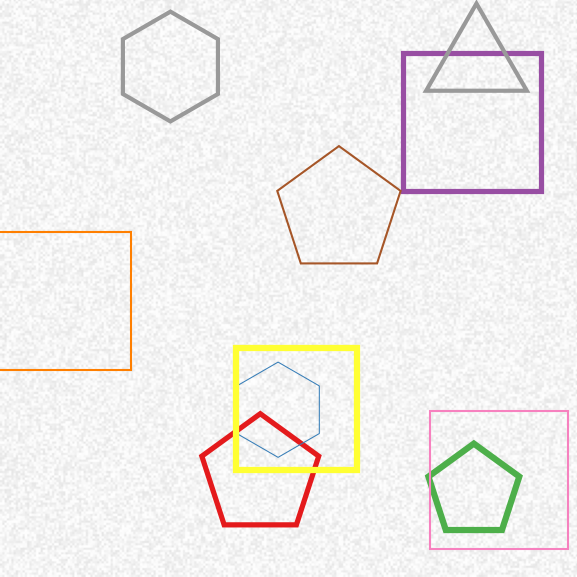[{"shape": "pentagon", "thickness": 2.5, "radius": 0.53, "center": [0.451, 0.176]}, {"shape": "hexagon", "thickness": 0.5, "radius": 0.41, "center": [0.482, 0.29]}, {"shape": "pentagon", "thickness": 3, "radius": 0.41, "center": [0.821, 0.148]}, {"shape": "square", "thickness": 2.5, "radius": 0.6, "center": [0.817, 0.788]}, {"shape": "square", "thickness": 1, "radius": 0.6, "center": [0.106, 0.478]}, {"shape": "square", "thickness": 3, "radius": 0.53, "center": [0.514, 0.29]}, {"shape": "pentagon", "thickness": 1, "radius": 0.56, "center": [0.587, 0.634]}, {"shape": "square", "thickness": 1, "radius": 0.6, "center": [0.864, 0.167]}, {"shape": "triangle", "thickness": 2, "radius": 0.5, "center": [0.825, 0.892]}, {"shape": "hexagon", "thickness": 2, "radius": 0.48, "center": [0.295, 0.884]}]